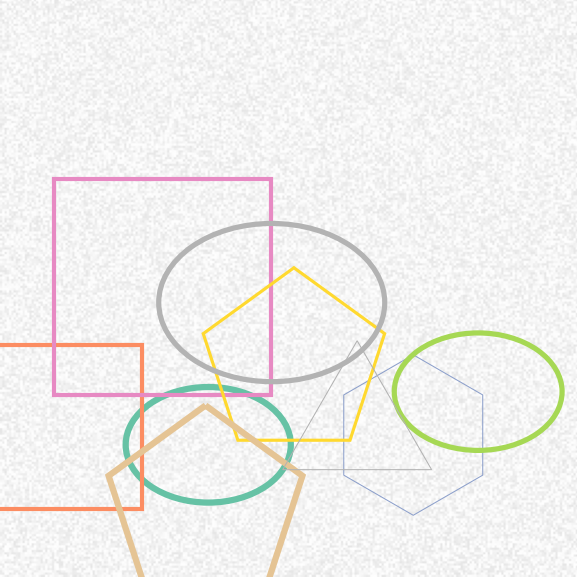[{"shape": "oval", "thickness": 3, "radius": 0.71, "center": [0.361, 0.229]}, {"shape": "square", "thickness": 2, "radius": 0.71, "center": [0.104, 0.26]}, {"shape": "hexagon", "thickness": 0.5, "radius": 0.69, "center": [0.716, 0.246]}, {"shape": "square", "thickness": 2, "radius": 0.94, "center": [0.281, 0.502]}, {"shape": "oval", "thickness": 2.5, "radius": 0.73, "center": [0.828, 0.321]}, {"shape": "pentagon", "thickness": 1.5, "radius": 0.83, "center": [0.509, 0.37]}, {"shape": "pentagon", "thickness": 3, "radius": 0.88, "center": [0.356, 0.121]}, {"shape": "triangle", "thickness": 0.5, "radius": 0.74, "center": [0.618, 0.26]}, {"shape": "oval", "thickness": 2.5, "radius": 0.98, "center": [0.471, 0.475]}]